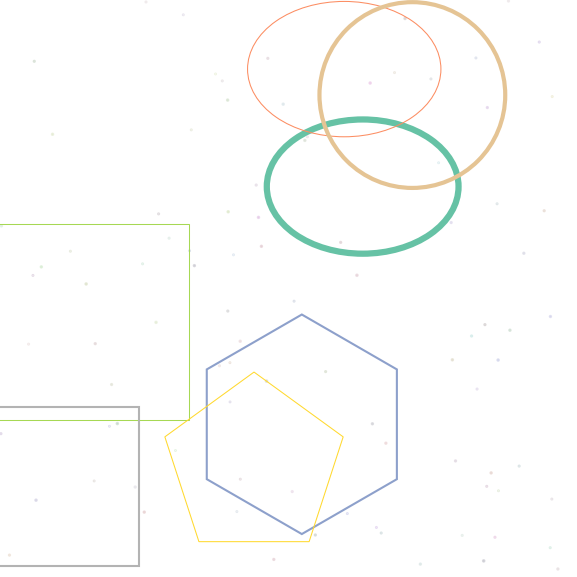[{"shape": "oval", "thickness": 3, "radius": 0.83, "center": [0.628, 0.676]}, {"shape": "oval", "thickness": 0.5, "radius": 0.84, "center": [0.596, 0.879]}, {"shape": "hexagon", "thickness": 1, "radius": 0.95, "center": [0.523, 0.264]}, {"shape": "square", "thickness": 0.5, "radius": 0.85, "center": [0.157, 0.442]}, {"shape": "pentagon", "thickness": 0.5, "radius": 0.81, "center": [0.44, 0.193]}, {"shape": "circle", "thickness": 2, "radius": 0.8, "center": [0.714, 0.835]}, {"shape": "square", "thickness": 1, "radius": 0.69, "center": [0.103, 0.156]}]